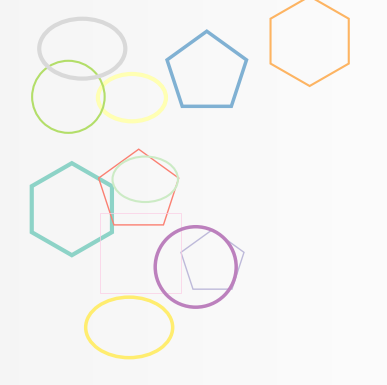[{"shape": "hexagon", "thickness": 3, "radius": 0.6, "center": [0.185, 0.457]}, {"shape": "oval", "thickness": 3, "radius": 0.44, "center": [0.34, 0.746]}, {"shape": "pentagon", "thickness": 1, "radius": 0.43, "center": [0.548, 0.318]}, {"shape": "pentagon", "thickness": 1, "radius": 0.54, "center": [0.358, 0.504]}, {"shape": "pentagon", "thickness": 2.5, "radius": 0.54, "center": [0.534, 0.811]}, {"shape": "hexagon", "thickness": 1.5, "radius": 0.58, "center": [0.799, 0.893]}, {"shape": "circle", "thickness": 1.5, "radius": 0.47, "center": [0.176, 0.749]}, {"shape": "square", "thickness": 0.5, "radius": 0.52, "center": [0.362, 0.343]}, {"shape": "oval", "thickness": 3, "radius": 0.56, "center": [0.212, 0.874]}, {"shape": "circle", "thickness": 2.5, "radius": 0.52, "center": [0.505, 0.307]}, {"shape": "oval", "thickness": 1.5, "radius": 0.42, "center": [0.375, 0.534]}, {"shape": "oval", "thickness": 2.5, "radius": 0.56, "center": [0.333, 0.15]}]